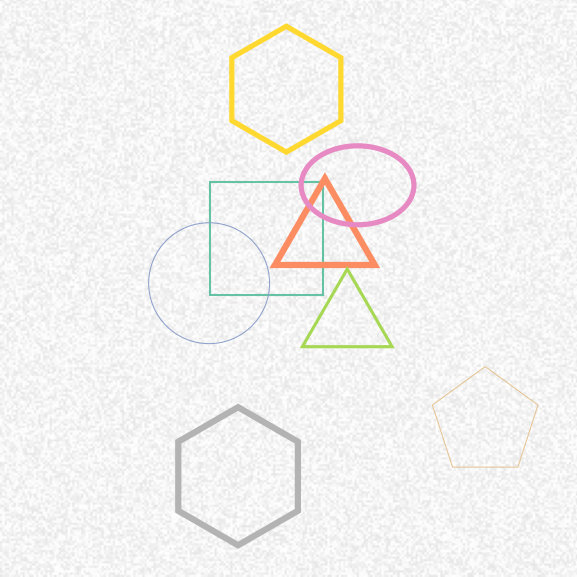[{"shape": "square", "thickness": 1, "radius": 0.49, "center": [0.461, 0.586]}, {"shape": "triangle", "thickness": 3, "radius": 0.5, "center": [0.563, 0.59]}, {"shape": "circle", "thickness": 0.5, "radius": 0.52, "center": [0.362, 0.509]}, {"shape": "oval", "thickness": 2.5, "radius": 0.49, "center": [0.619, 0.678]}, {"shape": "triangle", "thickness": 1.5, "radius": 0.45, "center": [0.601, 0.444]}, {"shape": "hexagon", "thickness": 2.5, "radius": 0.54, "center": [0.496, 0.845]}, {"shape": "pentagon", "thickness": 0.5, "radius": 0.48, "center": [0.84, 0.268]}, {"shape": "hexagon", "thickness": 3, "radius": 0.6, "center": [0.412, 0.174]}]